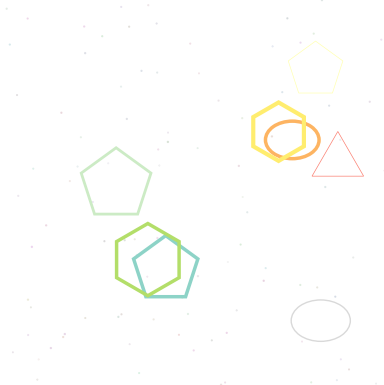[{"shape": "pentagon", "thickness": 2.5, "radius": 0.44, "center": [0.43, 0.3]}, {"shape": "pentagon", "thickness": 0.5, "radius": 0.37, "center": [0.82, 0.819]}, {"shape": "triangle", "thickness": 0.5, "radius": 0.39, "center": [0.877, 0.581]}, {"shape": "oval", "thickness": 2.5, "radius": 0.35, "center": [0.759, 0.637]}, {"shape": "hexagon", "thickness": 2.5, "radius": 0.47, "center": [0.384, 0.326]}, {"shape": "oval", "thickness": 1, "radius": 0.38, "center": [0.833, 0.167]}, {"shape": "pentagon", "thickness": 2, "radius": 0.48, "center": [0.302, 0.521]}, {"shape": "hexagon", "thickness": 3, "radius": 0.38, "center": [0.724, 0.658]}]